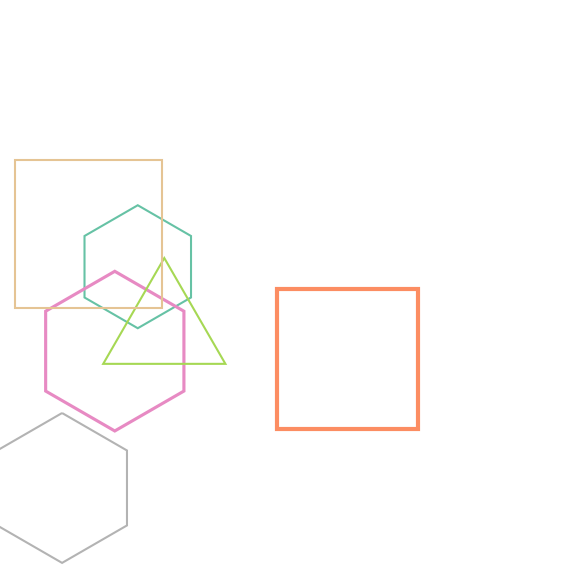[{"shape": "hexagon", "thickness": 1, "radius": 0.53, "center": [0.239, 0.537]}, {"shape": "square", "thickness": 2, "radius": 0.61, "center": [0.602, 0.378]}, {"shape": "hexagon", "thickness": 1.5, "radius": 0.69, "center": [0.199, 0.391]}, {"shape": "triangle", "thickness": 1, "radius": 0.61, "center": [0.284, 0.43]}, {"shape": "square", "thickness": 1, "radius": 0.64, "center": [0.154, 0.594]}, {"shape": "hexagon", "thickness": 1, "radius": 0.65, "center": [0.107, 0.154]}]